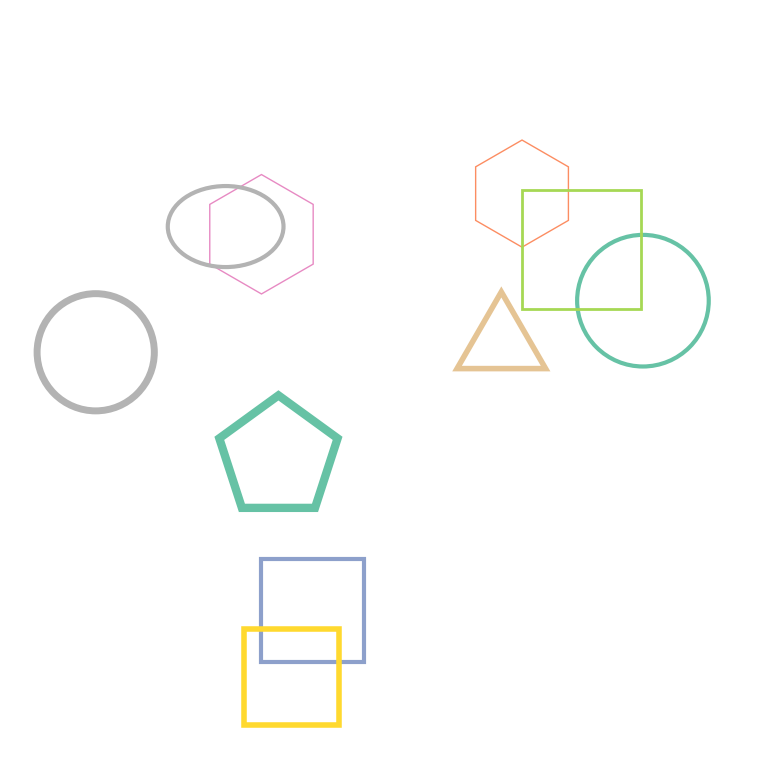[{"shape": "circle", "thickness": 1.5, "radius": 0.43, "center": [0.835, 0.61]}, {"shape": "pentagon", "thickness": 3, "radius": 0.4, "center": [0.362, 0.406]}, {"shape": "hexagon", "thickness": 0.5, "radius": 0.35, "center": [0.678, 0.749]}, {"shape": "square", "thickness": 1.5, "radius": 0.33, "center": [0.406, 0.207]}, {"shape": "hexagon", "thickness": 0.5, "radius": 0.39, "center": [0.34, 0.696]}, {"shape": "square", "thickness": 1, "radius": 0.39, "center": [0.755, 0.676]}, {"shape": "square", "thickness": 2, "radius": 0.31, "center": [0.379, 0.121]}, {"shape": "triangle", "thickness": 2, "radius": 0.33, "center": [0.651, 0.554]}, {"shape": "circle", "thickness": 2.5, "radius": 0.38, "center": [0.124, 0.543]}, {"shape": "oval", "thickness": 1.5, "radius": 0.38, "center": [0.293, 0.706]}]